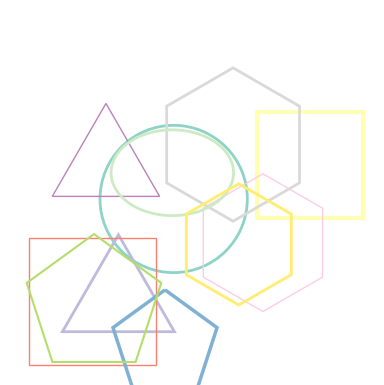[{"shape": "circle", "thickness": 2, "radius": 0.96, "center": [0.451, 0.483]}, {"shape": "square", "thickness": 3, "radius": 0.69, "center": [0.805, 0.572]}, {"shape": "triangle", "thickness": 2, "radius": 0.84, "center": [0.308, 0.222]}, {"shape": "square", "thickness": 1, "radius": 0.83, "center": [0.24, 0.217]}, {"shape": "pentagon", "thickness": 2.5, "radius": 0.71, "center": [0.429, 0.105]}, {"shape": "pentagon", "thickness": 1.5, "radius": 0.92, "center": [0.244, 0.208]}, {"shape": "hexagon", "thickness": 1, "radius": 0.89, "center": [0.683, 0.37]}, {"shape": "hexagon", "thickness": 2, "radius": 1.0, "center": [0.605, 0.625]}, {"shape": "triangle", "thickness": 1, "radius": 0.8, "center": [0.275, 0.57]}, {"shape": "oval", "thickness": 2, "radius": 0.8, "center": [0.447, 0.551]}, {"shape": "hexagon", "thickness": 2, "radius": 0.79, "center": [0.62, 0.365]}]